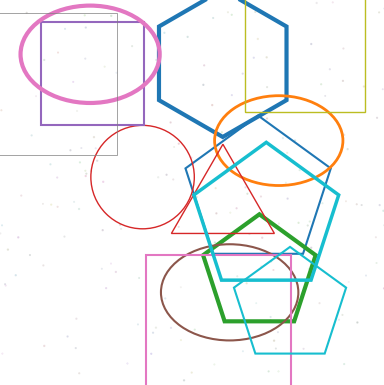[{"shape": "hexagon", "thickness": 3, "radius": 0.96, "center": [0.579, 0.836]}, {"shape": "pentagon", "thickness": 1.5, "radius": 0.99, "center": [0.67, 0.501]}, {"shape": "oval", "thickness": 2, "radius": 0.83, "center": [0.724, 0.635]}, {"shape": "pentagon", "thickness": 3, "radius": 0.77, "center": [0.674, 0.29]}, {"shape": "circle", "thickness": 1, "radius": 0.67, "center": [0.37, 0.54]}, {"shape": "triangle", "thickness": 1, "radius": 0.77, "center": [0.579, 0.471]}, {"shape": "square", "thickness": 1.5, "radius": 0.67, "center": [0.24, 0.809]}, {"shape": "oval", "thickness": 1.5, "radius": 0.89, "center": [0.596, 0.241]}, {"shape": "square", "thickness": 1.5, "radius": 0.94, "center": [0.567, 0.15]}, {"shape": "oval", "thickness": 3, "radius": 0.9, "center": [0.234, 0.859]}, {"shape": "square", "thickness": 0.5, "radius": 0.92, "center": [0.12, 0.782]}, {"shape": "square", "thickness": 1, "radius": 0.78, "center": [0.792, 0.864]}, {"shape": "pentagon", "thickness": 2.5, "radius": 0.99, "center": [0.692, 0.432]}, {"shape": "pentagon", "thickness": 1.5, "radius": 0.77, "center": [0.753, 0.206]}]